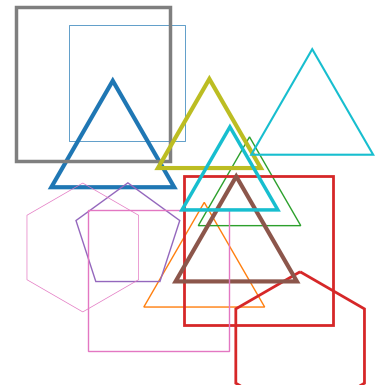[{"shape": "square", "thickness": 0.5, "radius": 0.75, "center": [0.329, 0.785]}, {"shape": "triangle", "thickness": 3, "radius": 0.92, "center": [0.293, 0.606]}, {"shape": "triangle", "thickness": 1, "radius": 0.91, "center": [0.53, 0.293]}, {"shape": "triangle", "thickness": 1, "radius": 0.77, "center": [0.648, 0.491]}, {"shape": "square", "thickness": 2, "radius": 0.97, "center": [0.672, 0.349]}, {"shape": "hexagon", "thickness": 2, "radius": 0.96, "center": [0.78, 0.101]}, {"shape": "pentagon", "thickness": 1, "radius": 0.71, "center": [0.332, 0.383]}, {"shape": "triangle", "thickness": 3, "radius": 0.91, "center": [0.614, 0.36]}, {"shape": "square", "thickness": 1, "radius": 0.92, "center": [0.412, 0.271]}, {"shape": "hexagon", "thickness": 0.5, "radius": 0.84, "center": [0.215, 0.357]}, {"shape": "square", "thickness": 2.5, "radius": 1.0, "center": [0.241, 0.782]}, {"shape": "triangle", "thickness": 3, "radius": 0.77, "center": [0.544, 0.641]}, {"shape": "triangle", "thickness": 1.5, "radius": 0.91, "center": [0.811, 0.69]}, {"shape": "triangle", "thickness": 2.5, "radius": 0.72, "center": [0.597, 0.527]}]